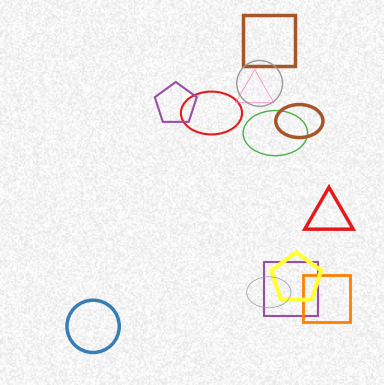[{"shape": "triangle", "thickness": 2.5, "radius": 0.36, "center": [0.854, 0.441]}, {"shape": "oval", "thickness": 1.5, "radius": 0.4, "center": [0.549, 0.706]}, {"shape": "circle", "thickness": 2.5, "radius": 0.34, "center": [0.242, 0.152]}, {"shape": "oval", "thickness": 1, "radius": 0.42, "center": [0.715, 0.654]}, {"shape": "pentagon", "thickness": 1.5, "radius": 0.29, "center": [0.457, 0.73]}, {"shape": "square", "thickness": 1.5, "radius": 0.35, "center": [0.756, 0.25]}, {"shape": "square", "thickness": 2, "radius": 0.31, "center": [0.848, 0.225]}, {"shape": "pentagon", "thickness": 3, "radius": 0.34, "center": [0.77, 0.277]}, {"shape": "square", "thickness": 2.5, "radius": 0.34, "center": [0.699, 0.894]}, {"shape": "oval", "thickness": 2.5, "radius": 0.31, "center": [0.778, 0.686]}, {"shape": "triangle", "thickness": 0.5, "radius": 0.29, "center": [0.662, 0.762]}, {"shape": "oval", "thickness": 0.5, "radius": 0.29, "center": [0.698, 0.241]}, {"shape": "circle", "thickness": 1, "radius": 0.3, "center": [0.674, 0.783]}]